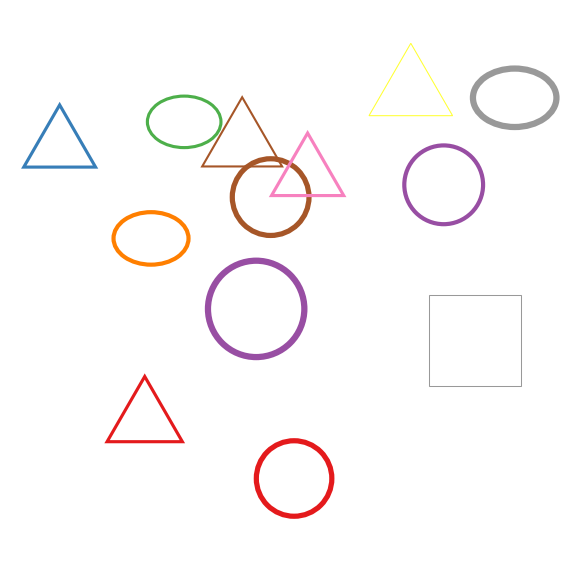[{"shape": "triangle", "thickness": 1.5, "radius": 0.38, "center": [0.251, 0.272]}, {"shape": "circle", "thickness": 2.5, "radius": 0.33, "center": [0.509, 0.171]}, {"shape": "triangle", "thickness": 1.5, "radius": 0.36, "center": [0.103, 0.746]}, {"shape": "oval", "thickness": 1.5, "radius": 0.32, "center": [0.319, 0.788]}, {"shape": "circle", "thickness": 2, "radius": 0.34, "center": [0.768, 0.679]}, {"shape": "circle", "thickness": 3, "radius": 0.42, "center": [0.444, 0.464]}, {"shape": "oval", "thickness": 2, "radius": 0.32, "center": [0.262, 0.586]}, {"shape": "triangle", "thickness": 0.5, "radius": 0.42, "center": [0.711, 0.841]}, {"shape": "triangle", "thickness": 1, "radius": 0.4, "center": [0.419, 0.751]}, {"shape": "circle", "thickness": 2.5, "radius": 0.33, "center": [0.469, 0.658]}, {"shape": "triangle", "thickness": 1.5, "radius": 0.36, "center": [0.533, 0.697]}, {"shape": "square", "thickness": 0.5, "radius": 0.4, "center": [0.823, 0.41]}, {"shape": "oval", "thickness": 3, "radius": 0.36, "center": [0.891, 0.83]}]